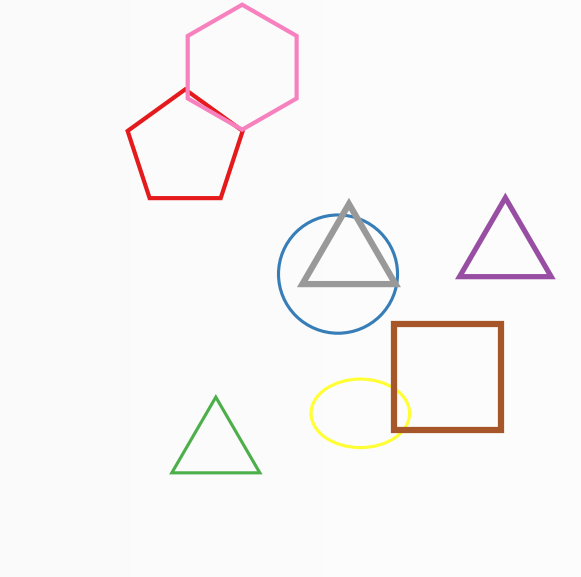[{"shape": "pentagon", "thickness": 2, "radius": 0.52, "center": [0.319, 0.74]}, {"shape": "circle", "thickness": 1.5, "radius": 0.51, "center": [0.582, 0.525]}, {"shape": "triangle", "thickness": 1.5, "radius": 0.44, "center": [0.371, 0.224]}, {"shape": "triangle", "thickness": 2.5, "radius": 0.46, "center": [0.869, 0.566]}, {"shape": "oval", "thickness": 1.5, "radius": 0.42, "center": [0.62, 0.283]}, {"shape": "square", "thickness": 3, "radius": 0.46, "center": [0.769, 0.346]}, {"shape": "hexagon", "thickness": 2, "radius": 0.54, "center": [0.417, 0.883]}, {"shape": "triangle", "thickness": 3, "radius": 0.46, "center": [0.6, 0.553]}]